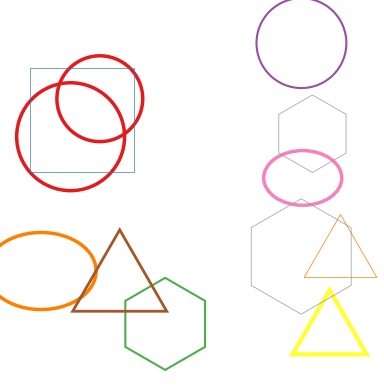[{"shape": "circle", "thickness": 2.5, "radius": 0.7, "center": [0.183, 0.645]}, {"shape": "circle", "thickness": 2.5, "radius": 0.56, "center": [0.259, 0.744]}, {"shape": "square", "thickness": 0.5, "radius": 0.67, "center": [0.213, 0.688]}, {"shape": "hexagon", "thickness": 1.5, "radius": 0.6, "center": [0.429, 0.159]}, {"shape": "circle", "thickness": 1.5, "radius": 0.58, "center": [0.783, 0.888]}, {"shape": "oval", "thickness": 2.5, "radius": 0.71, "center": [0.107, 0.296]}, {"shape": "triangle", "thickness": 0.5, "radius": 0.55, "center": [0.884, 0.334]}, {"shape": "triangle", "thickness": 3, "radius": 0.56, "center": [0.856, 0.135]}, {"shape": "triangle", "thickness": 2, "radius": 0.7, "center": [0.311, 0.262]}, {"shape": "oval", "thickness": 2.5, "radius": 0.51, "center": [0.786, 0.538]}, {"shape": "hexagon", "thickness": 0.5, "radius": 0.5, "center": [0.811, 0.653]}, {"shape": "hexagon", "thickness": 0.5, "radius": 0.75, "center": [0.782, 0.334]}]